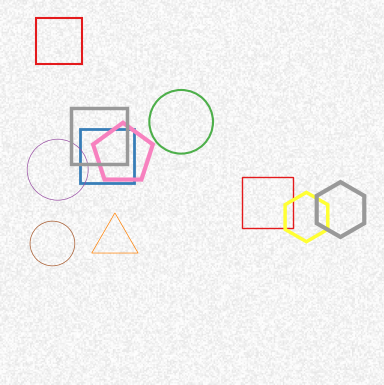[{"shape": "square", "thickness": 1, "radius": 0.33, "center": [0.695, 0.473]}, {"shape": "square", "thickness": 1.5, "radius": 0.3, "center": [0.153, 0.893]}, {"shape": "square", "thickness": 2, "radius": 0.35, "center": [0.278, 0.595]}, {"shape": "circle", "thickness": 1.5, "radius": 0.41, "center": [0.471, 0.684]}, {"shape": "circle", "thickness": 0.5, "radius": 0.4, "center": [0.15, 0.559]}, {"shape": "triangle", "thickness": 0.5, "radius": 0.35, "center": [0.298, 0.377]}, {"shape": "hexagon", "thickness": 2.5, "radius": 0.32, "center": [0.796, 0.436]}, {"shape": "circle", "thickness": 0.5, "radius": 0.29, "center": [0.136, 0.368]}, {"shape": "pentagon", "thickness": 3, "radius": 0.41, "center": [0.319, 0.6]}, {"shape": "hexagon", "thickness": 3, "radius": 0.36, "center": [0.884, 0.456]}, {"shape": "square", "thickness": 2.5, "radius": 0.36, "center": [0.257, 0.647]}]